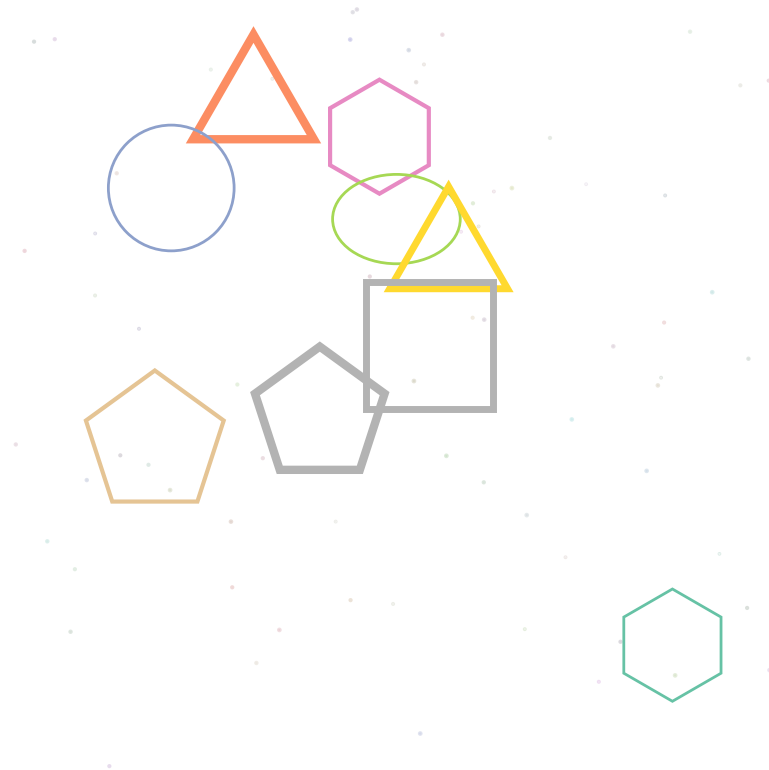[{"shape": "hexagon", "thickness": 1, "radius": 0.36, "center": [0.873, 0.162]}, {"shape": "triangle", "thickness": 3, "radius": 0.45, "center": [0.329, 0.864]}, {"shape": "circle", "thickness": 1, "radius": 0.41, "center": [0.222, 0.756]}, {"shape": "hexagon", "thickness": 1.5, "radius": 0.37, "center": [0.493, 0.822]}, {"shape": "oval", "thickness": 1, "radius": 0.41, "center": [0.515, 0.715]}, {"shape": "triangle", "thickness": 2.5, "radius": 0.44, "center": [0.583, 0.669]}, {"shape": "pentagon", "thickness": 1.5, "radius": 0.47, "center": [0.201, 0.425]}, {"shape": "square", "thickness": 2.5, "radius": 0.41, "center": [0.558, 0.551]}, {"shape": "pentagon", "thickness": 3, "radius": 0.44, "center": [0.415, 0.461]}]